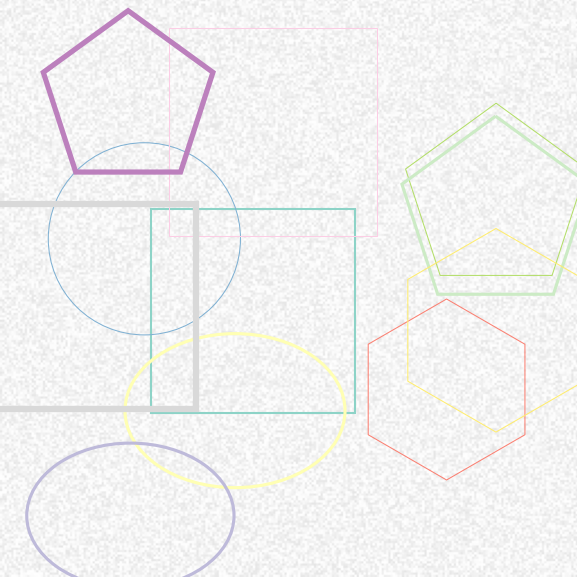[{"shape": "square", "thickness": 1, "radius": 0.89, "center": [0.438, 0.461]}, {"shape": "oval", "thickness": 1.5, "radius": 0.95, "center": [0.407, 0.288]}, {"shape": "oval", "thickness": 1.5, "radius": 0.9, "center": [0.226, 0.106]}, {"shape": "hexagon", "thickness": 0.5, "radius": 0.78, "center": [0.773, 0.325]}, {"shape": "circle", "thickness": 0.5, "radius": 0.83, "center": [0.25, 0.586]}, {"shape": "pentagon", "thickness": 0.5, "radius": 0.82, "center": [0.859, 0.656]}, {"shape": "square", "thickness": 0.5, "radius": 0.9, "center": [0.473, 0.77]}, {"shape": "square", "thickness": 3, "radius": 0.89, "center": [0.162, 0.468]}, {"shape": "pentagon", "thickness": 2.5, "radius": 0.77, "center": [0.222, 0.826]}, {"shape": "pentagon", "thickness": 1.5, "radius": 0.85, "center": [0.858, 0.628]}, {"shape": "hexagon", "thickness": 0.5, "radius": 0.88, "center": [0.859, 0.427]}]